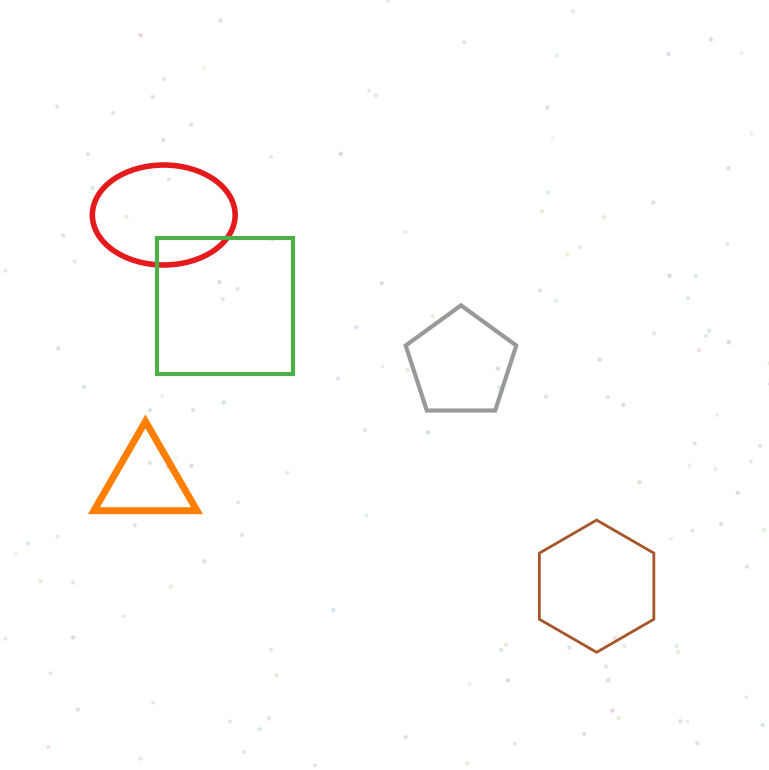[{"shape": "oval", "thickness": 2, "radius": 0.46, "center": [0.213, 0.721]}, {"shape": "square", "thickness": 1.5, "radius": 0.44, "center": [0.292, 0.602]}, {"shape": "triangle", "thickness": 2.5, "radius": 0.39, "center": [0.189, 0.375]}, {"shape": "hexagon", "thickness": 1, "radius": 0.43, "center": [0.775, 0.239]}, {"shape": "pentagon", "thickness": 1.5, "radius": 0.38, "center": [0.599, 0.528]}]